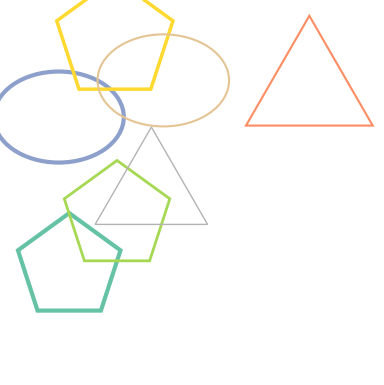[{"shape": "pentagon", "thickness": 3, "radius": 0.7, "center": [0.18, 0.307]}, {"shape": "triangle", "thickness": 1.5, "radius": 0.95, "center": [0.803, 0.769]}, {"shape": "oval", "thickness": 3, "radius": 0.84, "center": [0.153, 0.696]}, {"shape": "pentagon", "thickness": 2, "radius": 0.72, "center": [0.304, 0.439]}, {"shape": "pentagon", "thickness": 2.5, "radius": 0.79, "center": [0.298, 0.897]}, {"shape": "oval", "thickness": 1.5, "radius": 0.85, "center": [0.424, 0.791]}, {"shape": "triangle", "thickness": 1, "radius": 0.84, "center": [0.393, 0.501]}]